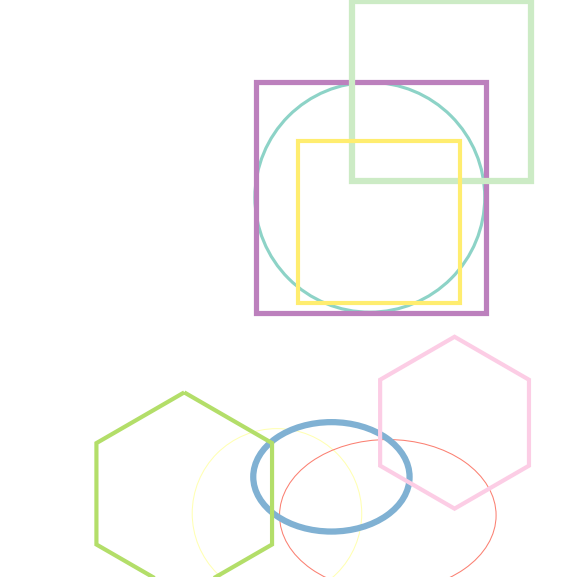[{"shape": "circle", "thickness": 1.5, "radius": 0.99, "center": [0.64, 0.658]}, {"shape": "circle", "thickness": 0.5, "radius": 0.73, "center": [0.48, 0.11]}, {"shape": "oval", "thickness": 0.5, "radius": 0.94, "center": [0.672, 0.107]}, {"shape": "oval", "thickness": 3, "radius": 0.68, "center": [0.574, 0.173]}, {"shape": "hexagon", "thickness": 2, "radius": 0.88, "center": [0.319, 0.144]}, {"shape": "hexagon", "thickness": 2, "radius": 0.74, "center": [0.787, 0.267]}, {"shape": "square", "thickness": 2.5, "radius": 1.0, "center": [0.643, 0.657]}, {"shape": "square", "thickness": 3, "radius": 0.78, "center": [0.765, 0.842]}, {"shape": "square", "thickness": 2, "radius": 0.7, "center": [0.656, 0.615]}]